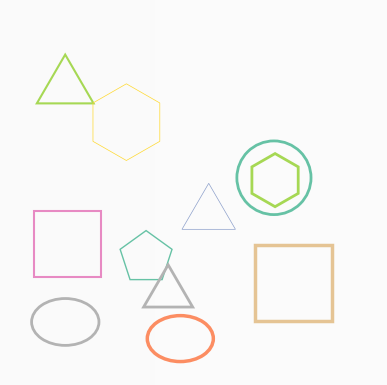[{"shape": "pentagon", "thickness": 1, "radius": 0.35, "center": [0.377, 0.331]}, {"shape": "circle", "thickness": 2, "radius": 0.48, "center": [0.707, 0.538]}, {"shape": "oval", "thickness": 2.5, "radius": 0.43, "center": [0.465, 0.121]}, {"shape": "triangle", "thickness": 0.5, "radius": 0.4, "center": [0.539, 0.444]}, {"shape": "square", "thickness": 1.5, "radius": 0.43, "center": [0.174, 0.365]}, {"shape": "triangle", "thickness": 1.5, "radius": 0.42, "center": [0.168, 0.774]}, {"shape": "hexagon", "thickness": 2, "radius": 0.34, "center": [0.71, 0.532]}, {"shape": "hexagon", "thickness": 0.5, "radius": 0.5, "center": [0.326, 0.683]}, {"shape": "square", "thickness": 2.5, "radius": 0.5, "center": [0.757, 0.265]}, {"shape": "triangle", "thickness": 2, "radius": 0.37, "center": [0.434, 0.239]}, {"shape": "oval", "thickness": 2, "radius": 0.43, "center": [0.168, 0.164]}]